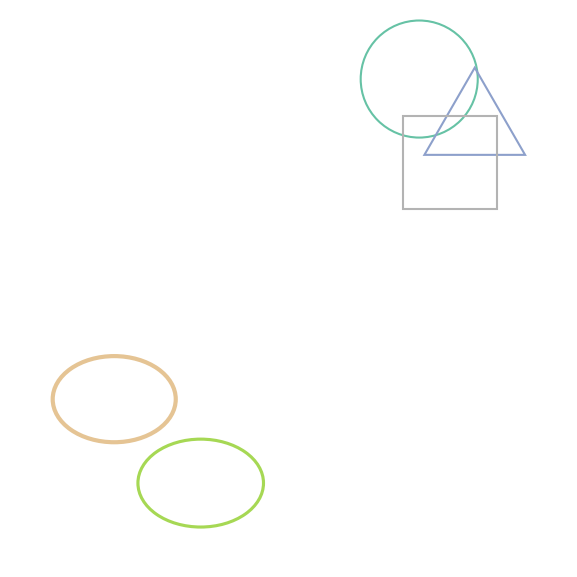[{"shape": "circle", "thickness": 1, "radius": 0.51, "center": [0.726, 0.862]}, {"shape": "triangle", "thickness": 1, "radius": 0.5, "center": [0.822, 0.781]}, {"shape": "oval", "thickness": 1.5, "radius": 0.54, "center": [0.348, 0.163]}, {"shape": "oval", "thickness": 2, "radius": 0.53, "center": [0.198, 0.308]}, {"shape": "square", "thickness": 1, "radius": 0.4, "center": [0.779, 0.717]}]